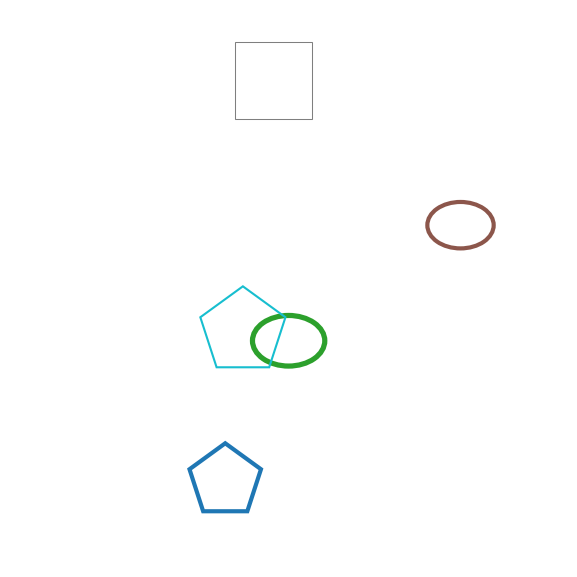[{"shape": "pentagon", "thickness": 2, "radius": 0.33, "center": [0.39, 0.166]}, {"shape": "oval", "thickness": 2.5, "radius": 0.31, "center": [0.5, 0.409]}, {"shape": "oval", "thickness": 2, "radius": 0.29, "center": [0.797, 0.609]}, {"shape": "square", "thickness": 0.5, "radius": 0.33, "center": [0.474, 0.86]}, {"shape": "pentagon", "thickness": 1, "radius": 0.39, "center": [0.421, 0.426]}]